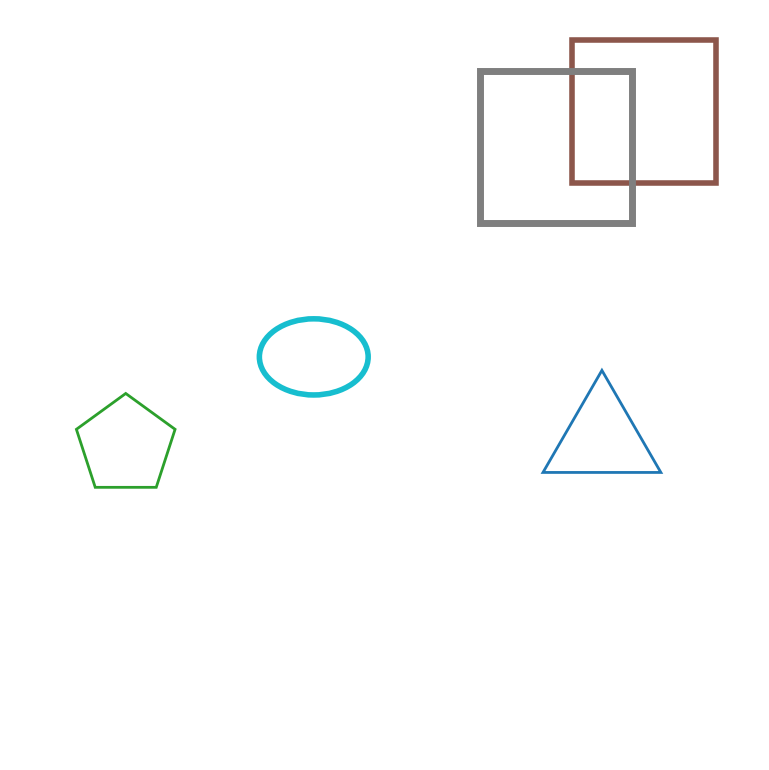[{"shape": "triangle", "thickness": 1, "radius": 0.44, "center": [0.782, 0.431]}, {"shape": "pentagon", "thickness": 1, "radius": 0.34, "center": [0.163, 0.422]}, {"shape": "square", "thickness": 2, "radius": 0.47, "center": [0.837, 0.855]}, {"shape": "square", "thickness": 2.5, "radius": 0.49, "center": [0.722, 0.809]}, {"shape": "oval", "thickness": 2, "radius": 0.35, "center": [0.407, 0.537]}]